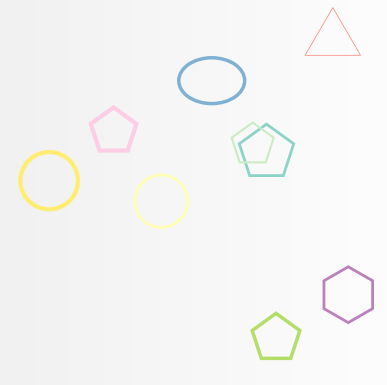[{"shape": "pentagon", "thickness": 2, "radius": 0.37, "center": [0.688, 0.604]}, {"shape": "circle", "thickness": 2, "radius": 0.34, "center": [0.416, 0.477]}, {"shape": "triangle", "thickness": 0.5, "radius": 0.41, "center": [0.859, 0.898]}, {"shape": "oval", "thickness": 2.5, "radius": 0.43, "center": [0.546, 0.79]}, {"shape": "pentagon", "thickness": 2.5, "radius": 0.32, "center": [0.712, 0.121]}, {"shape": "pentagon", "thickness": 3, "radius": 0.31, "center": [0.293, 0.659]}, {"shape": "hexagon", "thickness": 2, "radius": 0.36, "center": [0.899, 0.235]}, {"shape": "pentagon", "thickness": 1.5, "radius": 0.29, "center": [0.652, 0.625]}, {"shape": "circle", "thickness": 3, "radius": 0.37, "center": [0.127, 0.531]}]